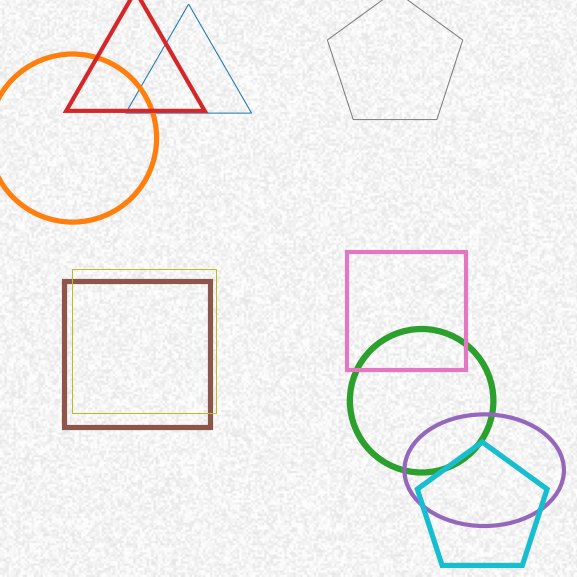[{"shape": "triangle", "thickness": 0.5, "radius": 0.63, "center": [0.327, 0.866]}, {"shape": "circle", "thickness": 2.5, "radius": 0.73, "center": [0.126, 0.76]}, {"shape": "circle", "thickness": 3, "radius": 0.62, "center": [0.73, 0.305]}, {"shape": "triangle", "thickness": 2, "radius": 0.69, "center": [0.235, 0.876]}, {"shape": "oval", "thickness": 2, "radius": 0.69, "center": [0.838, 0.185]}, {"shape": "square", "thickness": 2.5, "radius": 0.63, "center": [0.238, 0.386]}, {"shape": "square", "thickness": 2, "radius": 0.51, "center": [0.704, 0.461]}, {"shape": "pentagon", "thickness": 0.5, "radius": 0.62, "center": [0.684, 0.892]}, {"shape": "square", "thickness": 0.5, "radius": 0.62, "center": [0.249, 0.409]}, {"shape": "pentagon", "thickness": 2.5, "radius": 0.59, "center": [0.835, 0.116]}]